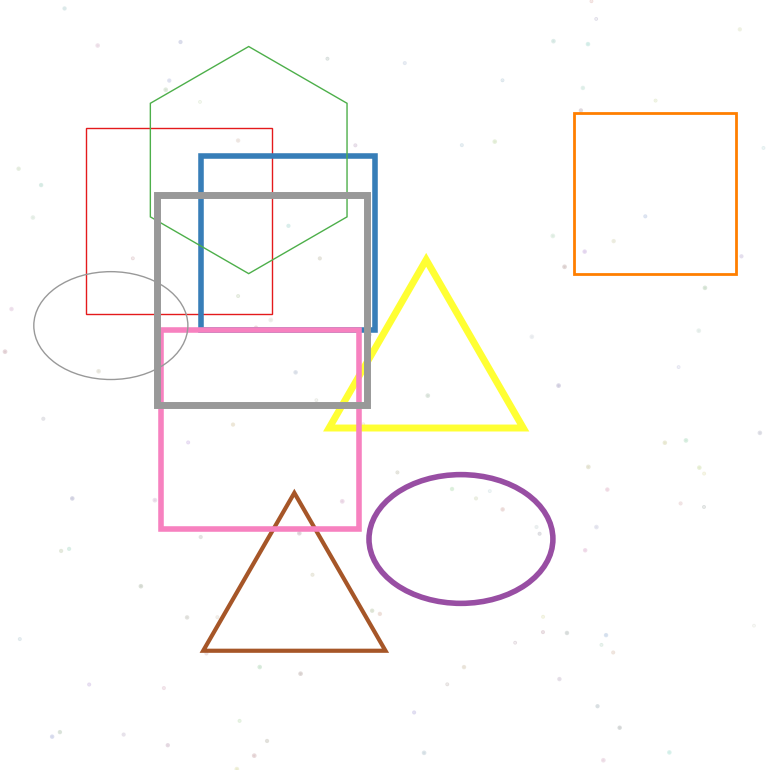[{"shape": "square", "thickness": 0.5, "radius": 0.6, "center": [0.232, 0.713]}, {"shape": "square", "thickness": 2, "radius": 0.57, "center": [0.374, 0.685]}, {"shape": "hexagon", "thickness": 0.5, "radius": 0.74, "center": [0.323, 0.792]}, {"shape": "oval", "thickness": 2, "radius": 0.6, "center": [0.599, 0.3]}, {"shape": "square", "thickness": 1, "radius": 0.53, "center": [0.851, 0.749]}, {"shape": "triangle", "thickness": 2.5, "radius": 0.73, "center": [0.553, 0.517]}, {"shape": "triangle", "thickness": 1.5, "radius": 0.68, "center": [0.382, 0.223]}, {"shape": "square", "thickness": 2, "radius": 0.65, "center": [0.338, 0.442]}, {"shape": "oval", "thickness": 0.5, "radius": 0.5, "center": [0.144, 0.577]}, {"shape": "square", "thickness": 2.5, "radius": 0.68, "center": [0.341, 0.61]}]